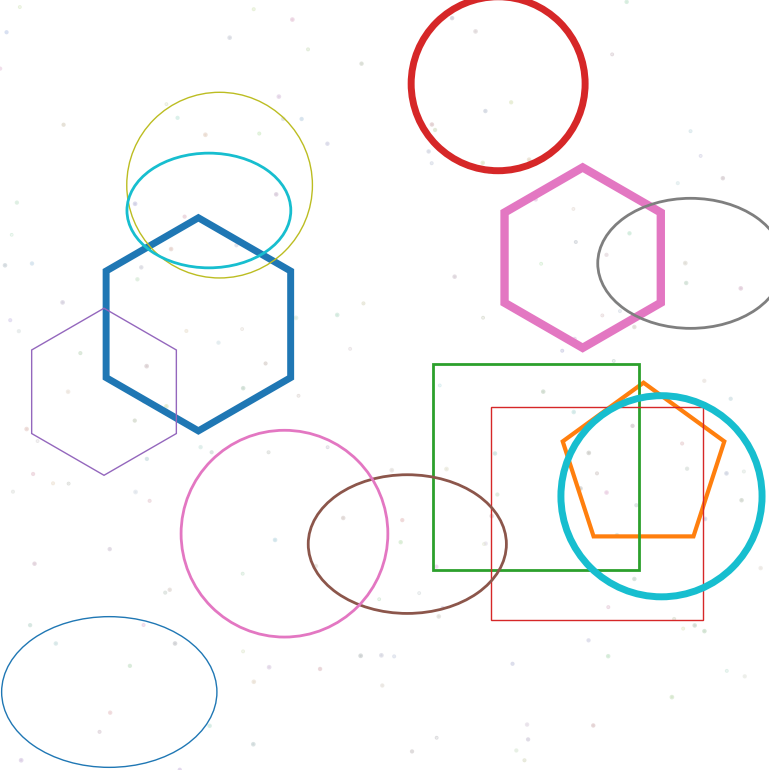[{"shape": "oval", "thickness": 0.5, "radius": 0.7, "center": [0.142, 0.101]}, {"shape": "hexagon", "thickness": 2.5, "radius": 0.69, "center": [0.258, 0.579]}, {"shape": "pentagon", "thickness": 1.5, "radius": 0.55, "center": [0.836, 0.393]}, {"shape": "square", "thickness": 1, "radius": 0.67, "center": [0.696, 0.394]}, {"shape": "circle", "thickness": 2.5, "radius": 0.56, "center": [0.647, 0.891]}, {"shape": "square", "thickness": 0.5, "radius": 0.69, "center": [0.775, 0.333]}, {"shape": "hexagon", "thickness": 0.5, "radius": 0.54, "center": [0.135, 0.491]}, {"shape": "oval", "thickness": 1, "radius": 0.64, "center": [0.529, 0.293]}, {"shape": "hexagon", "thickness": 3, "radius": 0.59, "center": [0.757, 0.665]}, {"shape": "circle", "thickness": 1, "radius": 0.67, "center": [0.369, 0.307]}, {"shape": "oval", "thickness": 1, "radius": 0.6, "center": [0.897, 0.658]}, {"shape": "circle", "thickness": 0.5, "radius": 0.6, "center": [0.285, 0.76]}, {"shape": "oval", "thickness": 1, "radius": 0.53, "center": [0.271, 0.727]}, {"shape": "circle", "thickness": 2.5, "radius": 0.65, "center": [0.859, 0.356]}]